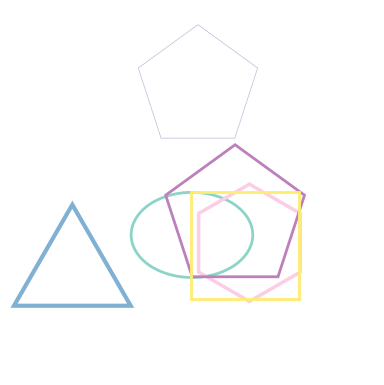[{"shape": "oval", "thickness": 2, "radius": 0.79, "center": [0.499, 0.39]}, {"shape": "pentagon", "thickness": 0.5, "radius": 0.81, "center": [0.514, 0.773]}, {"shape": "triangle", "thickness": 3, "radius": 0.88, "center": [0.188, 0.293]}, {"shape": "hexagon", "thickness": 2.5, "radius": 0.76, "center": [0.648, 0.369]}, {"shape": "pentagon", "thickness": 2, "radius": 0.95, "center": [0.611, 0.434]}, {"shape": "square", "thickness": 2, "radius": 0.7, "center": [0.636, 0.362]}]